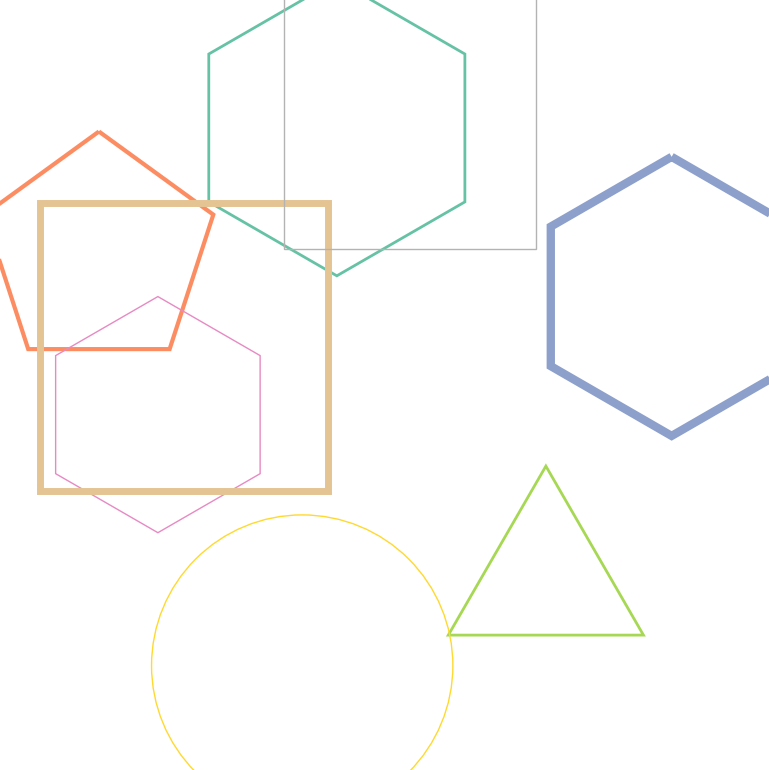[{"shape": "hexagon", "thickness": 1, "radius": 0.96, "center": [0.437, 0.834]}, {"shape": "pentagon", "thickness": 1.5, "radius": 0.78, "center": [0.128, 0.673]}, {"shape": "hexagon", "thickness": 3, "radius": 0.91, "center": [0.872, 0.615]}, {"shape": "hexagon", "thickness": 0.5, "radius": 0.77, "center": [0.205, 0.462]}, {"shape": "triangle", "thickness": 1, "radius": 0.73, "center": [0.709, 0.248]}, {"shape": "circle", "thickness": 0.5, "radius": 0.98, "center": [0.392, 0.136]}, {"shape": "square", "thickness": 2.5, "radius": 0.94, "center": [0.239, 0.549]}, {"shape": "square", "thickness": 0.5, "radius": 0.82, "center": [0.532, 0.84]}]